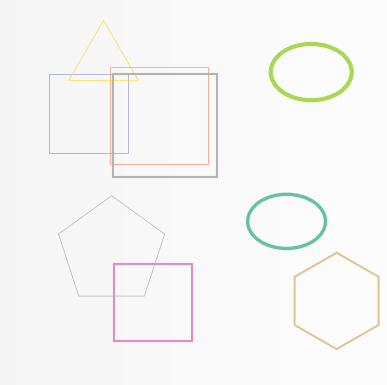[{"shape": "oval", "thickness": 2.5, "radius": 0.5, "center": [0.74, 0.425]}, {"shape": "square", "thickness": 0.5, "radius": 0.63, "center": [0.41, 0.701]}, {"shape": "square", "thickness": 0.5, "radius": 0.51, "center": [0.228, 0.705]}, {"shape": "square", "thickness": 1.5, "radius": 0.5, "center": [0.396, 0.214]}, {"shape": "oval", "thickness": 3, "radius": 0.52, "center": [0.803, 0.813]}, {"shape": "triangle", "thickness": 0.5, "radius": 0.52, "center": [0.267, 0.843]}, {"shape": "hexagon", "thickness": 1.5, "radius": 0.63, "center": [0.869, 0.218]}, {"shape": "pentagon", "thickness": 0.5, "radius": 0.72, "center": [0.288, 0.348]}, {"shape": "square", "thickness": 1.5, "radius": 0.67, "center": [0.425, 0.674]}]